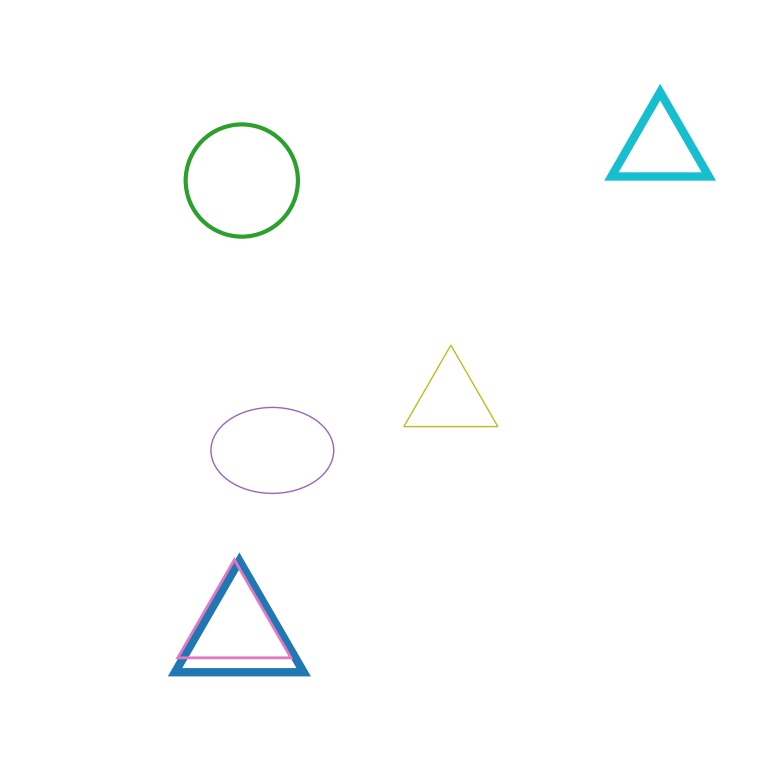[{"shape": "triangle", "thickness": 3, "radius": 0.48, "center": [0.311, 0.175]}, {"shape": "circle", "thickness": 1.5, "radius": 0.36, "center": [0.314, 0.766]}, {"shape": "oval", "thickness": 0.5, "radius": 0.4, "center": [0.354, 0.415]}, {"shape": "triangle", "thickness": 1, "radius": 0.42, "center": [0.304, 0.188]}, {"shape": "triangle", "thickness": 0.5, "radius": 0.35, "center": [0.586, 0.481]}, {"shape": "triangle", "thickness": 3, "radius": 0.37, "center": [0.857, 0.807]}]